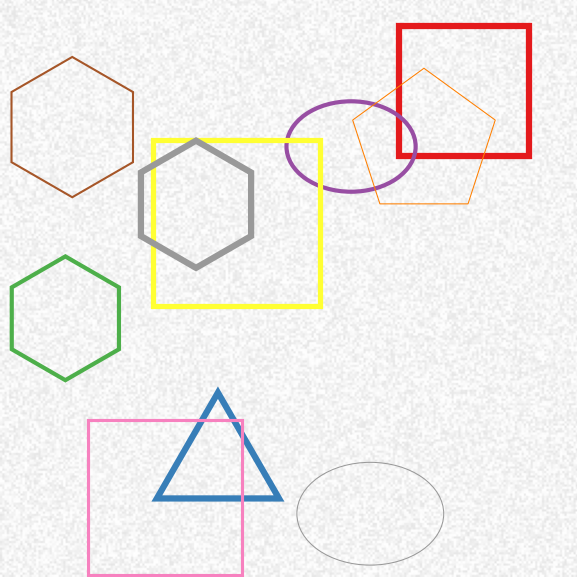[{"shape": "square", "thickness": 3, "radius": 0.56, "center": [0.803, 0.841]}, {"shape": "triangle", "thickness": 3, "radius": 0.61, "center": [0.377, 0.197]}, {"shape": "hexagon", "thickness": 2, "radius": 0.54, "center": [0.113, 0.448]}, {"shape": "oval", "thickness": 2, "radius": 0.56, "center": [0.608, 0.745]}, {"shape": "pentagon", "thickness": 0.5, "radius": 0.65, "center": [0.734, 0.751]}, {"shape": "square", "thickness": 2.5, "radius": 0.72, "center": [0.41, 0.613]}, {"shape": "hexagon", "thickness": 1, "radius": 0.61, "center": [0.125, 0.779]}, {"shape": "square", "thickness": 1.5, "radius": 0.67, "center": [0.286, 0.138]}, {"shape": "oval", "thickness": 0.5, "radius": 0.64, "center": [0.641, 0.11]}, {"shape": "hexagon", "thickness": 3, "radius": 0.55, "center": [0.339, 0.645]}]